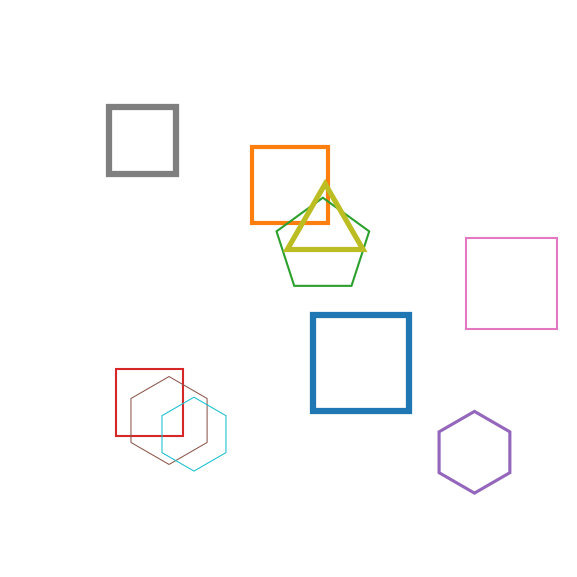[{"shape": "square", "thickness": 3, "radius": 0.42, "center": [0.625, 0.371]}, {"shape": "square", "thickness": 2, "radius": 0.33, "center": [0.502, 0.679]}, {"shape": "pentagon", "thickness": 1, "radius": 0.42, "center": [0.559, 0.572]}, {"shape": "square", "thickness": 1, "radius": 0.29, "center": [0.258, 0.303]}, {"shape": "hexagon", "thickness": 1.5, "radius": 0.35, "center": [0.822, 0.216]}, {"shape": "hexagon", "thickness": 0.5, "radius": 0.38, "center": [0.293, 0.271]}, {"shape": "square", "thickness": 1, "radius": 0.39, "center": [0.886, 0.508]}, {"shape": "square", "thickness": 3, "radius": 0.29, "center": [0.246, 0.756]}, {"shape": "triangle", "thickness": 2.5, "radius": 0.38, "center": [0.563, 0.605]}, {"shape": "hexagon", "thickness": 0.5, "radius": 0.32, "center": [0.336, 0.247]}]